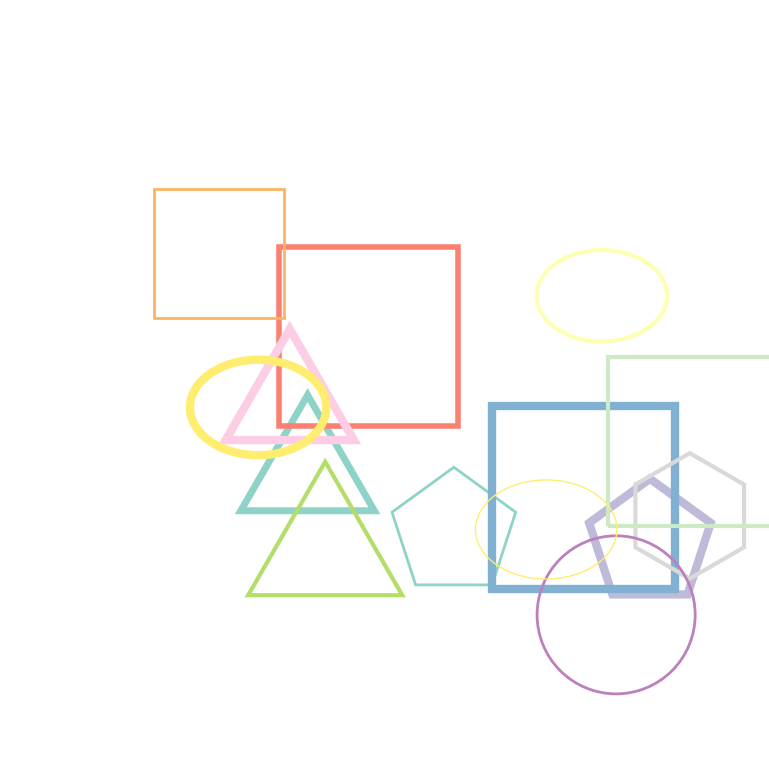[{"shape": "triangle", "thickness": 2.5, "radius": 0.5, "center": [0.399, 0.387]}, {"shape": "pentagon", "thickness": 1, "radius": 0.42, "center": [0.589, 0.309]}, {"shape": "oval", "thickness": 1.5, "radius": 0.42, "center": [0.782, 0.616]}, {"shape": "pentagon", "thickness": 3, "radius": 0.42, "center": [0.844, 0.295]}, {"shape": "square", "thickness": 2, "radius": 0.58, "center": [0.479, 0.563]}, {"shape": "square", "thickness": 3, "radius": 0.59, "center": [0.757, 0.353]}, {"shape": "square", "thickness": 1, "radius": 0.42, "center": [0.284, 0.67]}, {"shape": "triangle", "thickness": 1.5, "radius": 0.58, "center": [0.422, 0.285]}, {"shape": "triangle", "thickness": 3, "radius": 0.48, "center": [0.376, 0.477]}, {"shape": "hexagon", "thickness": 1.5, "radius": 0.41, "center": [0.896, 0.33]}, {"shape": "circle", "thickness": 1, "radius": 0.51, "center": [0.8, 0.202]}, {"shape": "square", "thickness": 1.5, "radius": 0.55, "center": [0.899, 0.426]}, {"shape": "oval", "thickness": 3, "radius": 0.44, "center": [0.335, 0.471]}, {"shape": "oval", "thickness": 0.5, "radius": 0.46, "center": [0.709, 0.312]}]